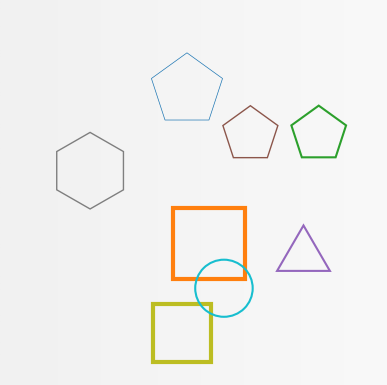[{"shape": "pentagon", "thickness": 0.5, "radius": 0.48, "center": [0.483, 0.766]}, {"shape": "square", "thickness": 3, "radius": 0.46, "center": [0.539, 0.368]}, {"shape": "pentagon", "thickness": 1.5, "radius": 0.37, "center": [0.823, 0.651]}, {"shape": "triangle", "thickness": 1.5, "radius": 0.39, "center": [0.783, 0.336]}, {"shape": "pentagon", "thickness": 1, "radius": 0.37, "center": [0.646, 0.651]}, {"shape": "hexagon", "thickness": 1, "radius": 0.5, "center": [0.232, 0.557]}, {"shape": "square", "thickness": 3, "radius": 0.38, "center": [0.47, 0.135]}, {"shape": "circle", "thickness": 1.5, "radius": 0.37, "center": [0.578, 0.251]}]